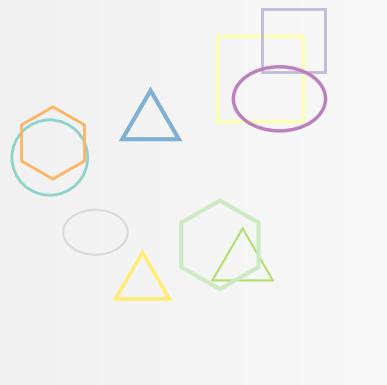[{"shape": "circle", "thickness": 2, "radius": 0.49, "center": [0.128, 0.591]}, {"shape": "square", "thickness": 2.5, "radius": 0.55, "center": [0.67, 0.797]}, {"shape": "square", "thickness": 2, "radius": 0.41, "center": [0.757, 0.896]}, {"shape": "triangle", "thickness": 3, "radius": 0.42, "center": [0.389, 0.681]}, {"shape": "hexagon", "thickness": 2, "radius": 0.47, "center": [0.137, 0.629]}, {"shape": "triangle", "thickness": 1.5, "radius": 0.45, "center": [0.626, 0.317]}, {"shape": "oval", "thickness": 1.5, "radius": 0.42, "center": [0.246, 0.397]}, {"shape": "oval", "thickness": 2.5, "radius": 0.59, "center": [0.721, 0.743]}, {"shape": "hexagon", "thickness": 3, "radius": 0.58, "center": [0.567, 0.364]}, {"shape": "triangle", "thickness": 2.5, "radius": 0.4, "center": [0.368, 0.264]}]